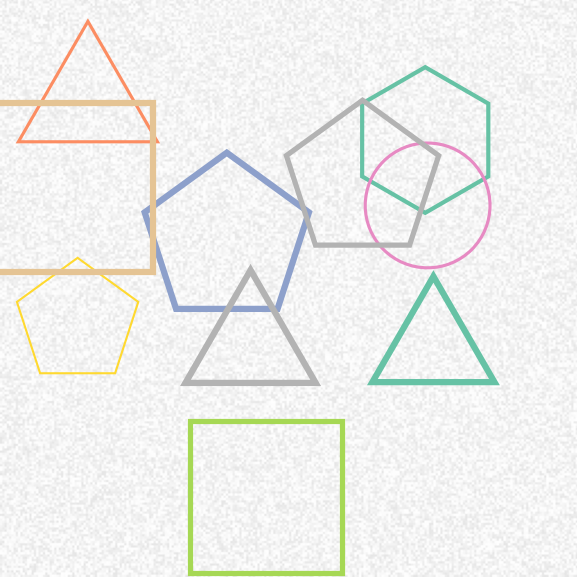[{"shape": "hexagon", "thickness": 2, "radius": 0.63, "center": [0.736, 0.757]}, {"shape": "triangle", "thickness": 3, "radius": 0.61, "center": [0.751, 0.398]}, {"shape": "triangle", "thickness": 1.5, "radius": 0.69, "center": [0.152, 0.823]}, {"shape": "pentagon", "thickness": 3, "radius": 0.75, "center": [0.393, 0.585]}, {"shape": "circle", "thickness": 1.5, "radius": 0.54, "center": [0.74, 0.643]}, {"shape": "square", "thickness": 2.5, "radius": 0.66, "center": [0.46, 0.139]}, {"shape": "pentagon", "thickness": 1, "radius": 0.55, "center": [0.134, 0.442]}, {"shape": "square", "thickness": 3, "radius": 0.73, "center": [0.119, 0.675]}, {"shape": "triangle", "thickness": 3, "radius": 0.65, "center": [0.434, 0.401]}, {"shape": "pentagon", "thickness": 2.5, "radius": 0.69, "center": [0.628, 0.687]}]